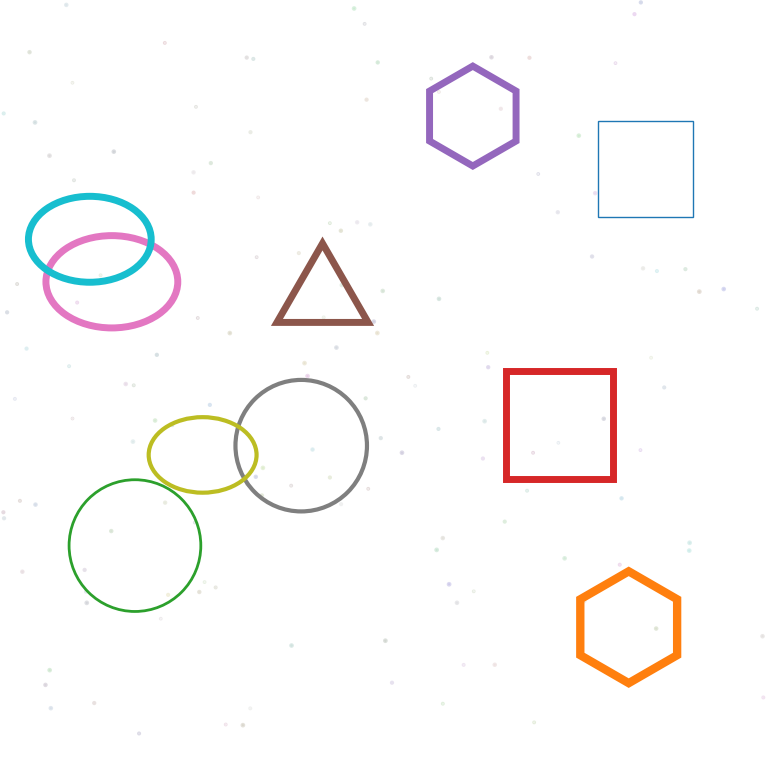[{"shape": "square", "thickness": 0.5, "radius": 0.31, "center": [0.838, 0.78]}, {"shape": "hexagon", "thickness": 3, "radius": 0.36, "center": [0.817, 0.185]}, {"shape": "circle", "thickness": 1, "radius": 0.43, "center": [0.175, 0.291]}, {"shape": "square", "thickness": 2.5, "radius": 0.35, "center": [0.726, 0.448]}, {"shape": "hexagon", "thickness": 2.5, "radius": 0.32, "center": [0.614, 0.849]}, {"shape": "triangle", "thickness": 2.5, "radius": 0.34, "center": [0.419, 0.615]}, {"shape": "oval", "thickness": 2.5, "radius": 0.43, "center": [0.145, 0.634]}, {"shape": "circle", "thickness": 1.5, "radius": 0.43, "center": [0.391, 0.421]}, {"shape": "oval", "thickness": 1.5, "radius": 0.35, "center": [0.263, 0.409]}, {"shape": "oval", "thickness": 2.5, "radius": 0.4, "center": [0.117, 0.689]}]